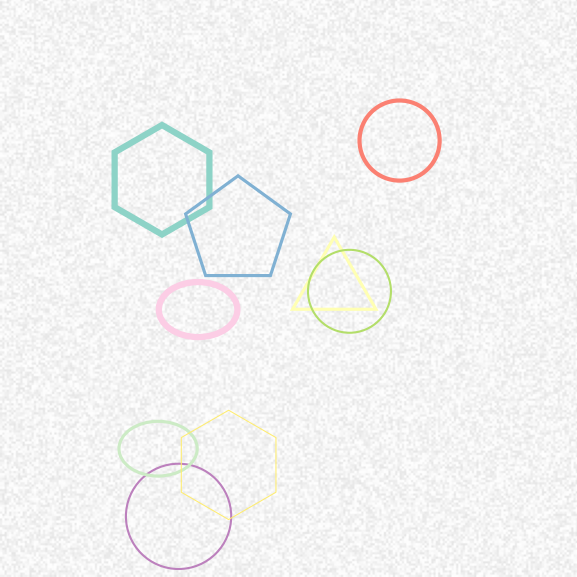[{"shape": "hexagon", "thickness": 3, "radius": 0.47, "center": [0.281, 0.688]}, {"shape": "triangle", "thickness": 1.5, "radius": 0.42, "center": [0.579, 0.505]}, {"shape": "circle", "thickness": 2, "radius": 0.35, "center": [0.692, 0.756]}, {"shape": "pentagon", "thickness": 1.5, "radius": 0.48, "center": [0.412, 0.599]}, {"shape": "circle", "thickness": 1, "radius": 0.36, "center": [0.605, 0.495]}, {"shape": "oval", "thickness": 3, "radius": 0.34, "center": [0.343, 0.463]}, {"shape": "circle", "thickness": 1, "radius": 0.46, "center": [0.309, 0.105]}, {"shape": "oval", "thickness": 1.5, "radius": 0.34, "center": [0.274, 0.222]}, {"shape": "hexagon", "thickness": 0.5, "radius": 0.47, "center": [0.396, 0.194]}]